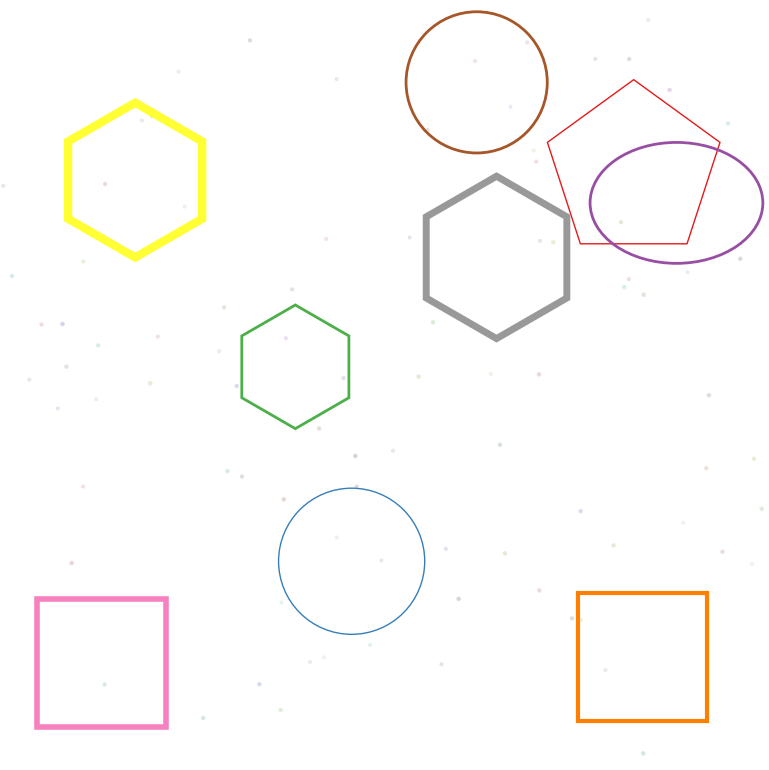[{"shape": "pentagon", "thickness": 0.5, "radius": 0.59, "center": [0.823, 0.779]}, {"shape": "circle", "thickness": 0.5, "radius": 0.47, "center": [0.457, 0.271]}, {"shape": "hexagon", "thickness": 1, "radius": 0.4, "center": [0.384, 0.524]}, {"shape": "oval", "thickness": 1, "radius": 0.56, "center": [0.879, 0.737]}, {"shape": "square", "thickness": 1.5, "radius": 0.42, "center": [0.834, 0.147]}, {"shape": "hexagon", "thickness": 3, "radius": 0.5, "center": [0.175, 0.766]}, {"shape": "circle", "thickness": 1, "radius": 0.46, "center": [0.619, 0.893]}, {"shape": "square", "thickness": 2, "radius": 0.42, "center": [0.132, 0.139]}, {"shape": "hexagon", "thickness": 2.5, "radius": 0.53, "center": [0.645, 0.666]}]